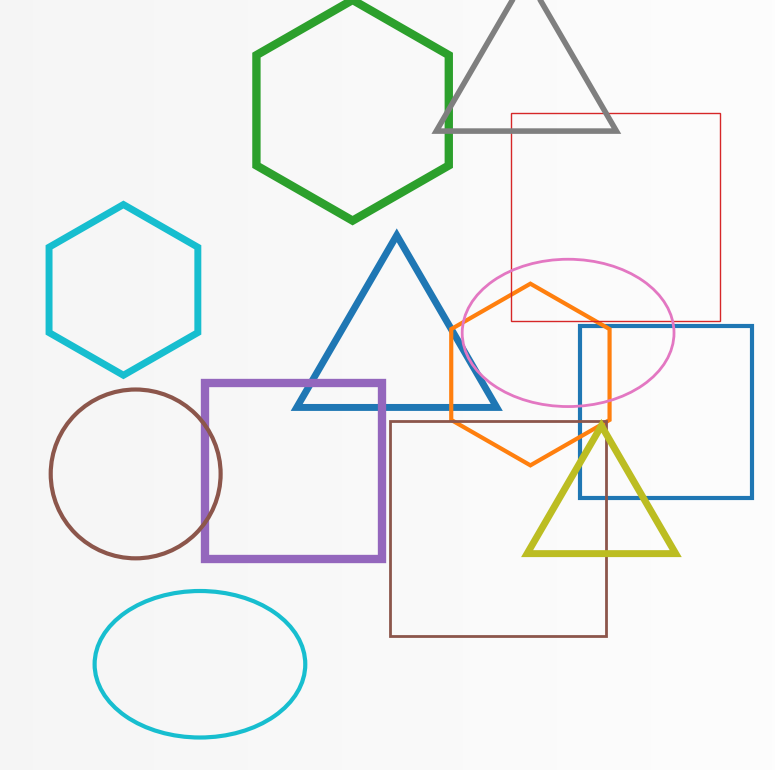[{"shape": "square", "thickness": 1.5, "radius": 0.56, "center": [0.859, 0.465]}, {"shape": "triangle", "thickness": 2.5, "radius": 0.75, "center": [0.512, 0.545]}, {"shape": "hexagon", "thickness": 1.5, "radius": 0.59, "center": [0.684, 0.514]}, {"shape": "hexagon", "thickness": 3, "radius": 0.72, "center": [0.455, 0.857]}, {"shape": "square", "thickness": 0.5, "radius": 0.68, "center": [0.794, 0.718]}, {"shape": "square", "thickness": 3, "radius": 0.57, "center": [0.379, 0.388]}, {"shape": "square", "thickness": 1, "radius": 0.7, "center": [0.643, 0.314]}, {"shape": "circle", "thickness": 1.5, "radius": 0.55, "center": [0.175, 0.385]}, {"shape": "oval", "thickness": 1, "radius": 0.68, "center": [0.733, 0.568]}, {"shape": "triangle", "thickness": 2, "radius": 0.67, "center": [0.679, 0.897]}, {"shape": "triangle", "thickness": 2.5, "radius": 0.55, "center": [0.776, 0.336]}, {"shape": "oval", "thickness": 1.5, "radius": 0.68, "center": [0.258, 0.137]}, {"shape": "hexagon", "thickness": 2.5, "radius": 0.55, "center": [0.159, 0.623]}]